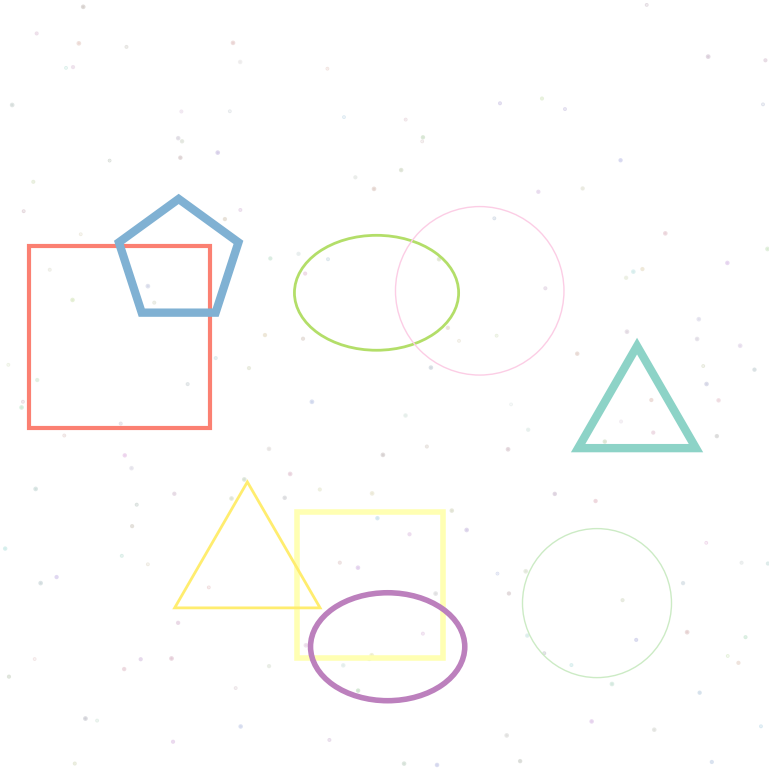[{"shape": "triangle", "thickness": 3, "radius": 0.44, "center": [0.827, 0.462]}, {"shape": "square", "thickness": 2, "radius": 0.47, "center": [0.48, 0.241]}, {"shape": "square", "thickness": 1.5, "radius": 0.59, "center": [0.155, 0.562]}, {"shape": "pentagon", "thickness": 3, "radius": 0.41, "center": [0.232, 0.66]}, {"shape": "oval", "thickness": 1, "radius": 0.53, "center": [0.489, 0.62]}, {"shape": "circle", "thickness": 0.5, "radius": 0.55, "center": [0.623, 0.622]}, {"shape": "oval", "thickness": 2, "radius": 0.5, "center": [0.503, 0.16]}, {"shape": "circle", "thickness": 0.5, "radius": 0.48, "center": [0.775, 0.217]}, {"shape": "triangle", "thickness": 1, "radius": 0.55, "center": [0.321, 0.265]}]